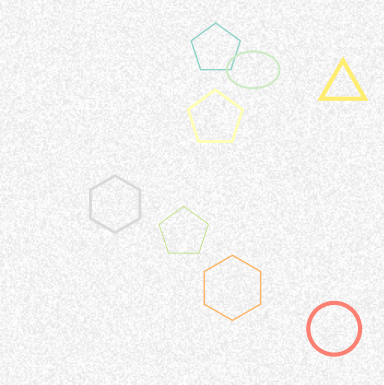[{"shape": "pentagon", "thickness": 1, "radius": 0.34, "center": [0.56, 0.873]}, {"shape": "pentagon", "thickness": 2, "radius": 0.37, "center": [0.559, 0.692]}, {"shape": "circle", "thickness": 3, "radius": 0.34, "center": [0.868, 0.146]}, {"shape": "hexagon", "thickness": 1, "radius": 0.42, "center": [0.604, 0.252]}, {"shape": "pentagon", "thickness": 0.5, "radius": 0.34, "center": [0.477, 0.397]}, {"shape": "hexagon", "thickness": 2, "radius": 0.37, "center": [0.299, 0.47]}, {"shape": "oval", "thickness": 1.5, "radius": 0.34, "center": [0.658, 0.819]}, {"shape": "triangle", "thickness": 3, "radius": 0.33, "center": [0.891, 0.777]}]